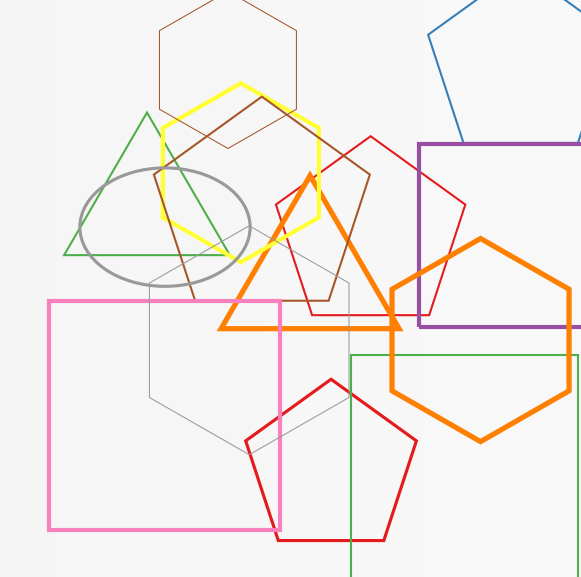[{"shape": "pentagon", "thickness": 1, "radius": 0.86, "center": [0.638, 0.592]}, {"shape": "pentagon", "thickness": 1.5, "radius": 0.77, "center": [0.57, 0.188]}, {"shape": "pentagon", "thickness": 1, "radius": 0.84, "center": [0.896, 0.887]}, {"shape": "square", "thickness": 1, "radius": 0.97, "center": [0.799, 0.19]}, {"shape": "triangle", "thickness": 1, "radius": 0.82, "center": [0.253, 0.64]}, {"shape": "square", "thickness": 2, "radius": 0.79, "center": [0.879, 0.591]}, {"shape": "triangle", "thickness": 2.5, "radius": 0.88, "center": [0.533, 0.518]}, {"shape": "hexagon", "thickness": 2.5, "radius": 0.88, "center": [0.827, 0.41]}, {"shape": "hexagon", "thickness": 2, "radius": 0.77, "center": [0.414, 0.7]}, {"shape": "pentagon", "thickness": 1, "radius": 0.98, "center": [0.451, 0.636]}, {"shape": "hexagon", "thickness": 0.5, "radius": 0.68, "center": [0.392, 0.878]}, {"shape": "square", "thickness": 2, "radius": 0.99, "center": [0.283, 0.279]}, {"shape": "oval", "thickness": 1.5, "radius": 0.73, "center": [0.284, 0.606]}, {"shape": "hexagon", "thickness": 0.5, "radius": 0.99, "center": [0.429, 0.41]}]